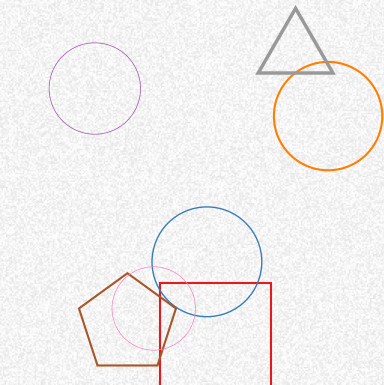[{"shape": "square", "thickness": 1.5, "radius": 0.72, "center": [0.56, 0.122]}, {"shape": "circle", "thickness": 1, "radius": 0.71, "center": [0.537, 0.32]}, {"shape": "circle", "thickness": 0.5, "radius": 0.59, "center": [0.246, 0.77]}, {"shape": "circle", "thickness": 1.5, "radius": 0.7, "center": [0.852, 0.698]}, {"shape": "pentagon", "thickness": 1.5, "radius": 0.66, "center": [0.331, 0.158]}, {"shape": "circle", "thickness": 0.5, "radius": 0.54, "center": [0.399, 0.199]}, {"shape": "triangle", "thickness": 2.5, "radius": 0.56, "center": [0.768, 0.866]}]